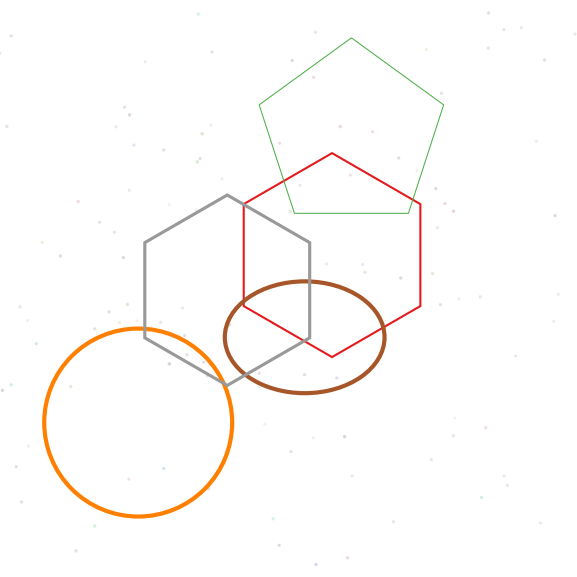[{"shape": "hexagon", "thickness": 1, "radius": 0.88, "center": [0.575, 0.557]}, {"shape": "pentagon", "thickness": 0.5, "radius": 0.84, "center": [0.609, 0.766]}, {"shape": "circle", "thickness": 2, "radius": 0.81, "center": [0.239, 0.267]}, {"shape": "oval", "thickness": 2, "radius": 0.69, "center": [0.528, 0.415]}, {"shape": "hexagon", "thickness": 1.5, "radius": 0.82, "center": [0.394, 0.497]}]